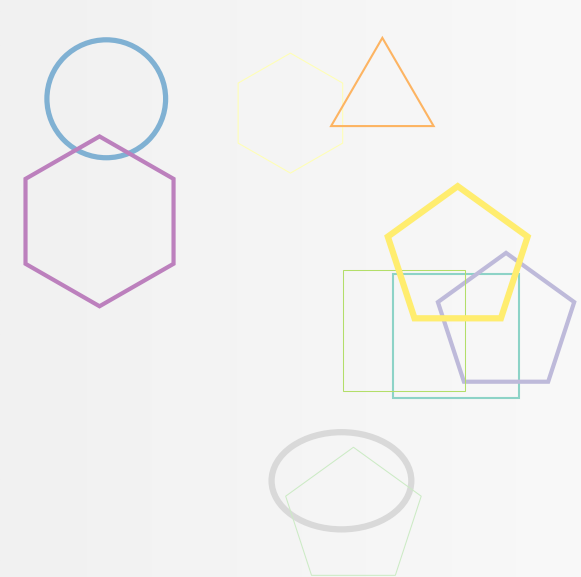[{"shape": "square", "thickness": 1, "radius": 0.54, "center": [0.785, 0.417]}, {"shape": "hexagon", "thickness": 0.5, "radius": 0.52, "center": [0.5, 0.803]}, {"shape": "pentagon", "thickness": 2, "radius": 0.62, "center": [0.871, 0.438]}, {"shape": "circle", "thickness": 2.5, "radius": 0.51, "center": [0.183, 0.828]}, {"shape": "triangle", "thickness": 1, "radius": 0.51, "center": [0.658, 0.832]}, {"shape": "square", "thickness": 0.5, "radius": 0.53, "center": [0.695, 0.427]}, {"shape": "oval", "thickness": 3, "radius": 0.6, "center": [0.587, 0.167]}, {"shape": "hexagon", "thickness": 2, "radius": 0.74, "center": [0.171, 0.616]}, {"shape": "pentagon", "thickness": 0.5, "radius": 0.61, "center": [0.608, 0.102]}, {"shape": "pentagon", "thickness": 3, "radius": 0.63, "center": [0.787, 0.55]}]